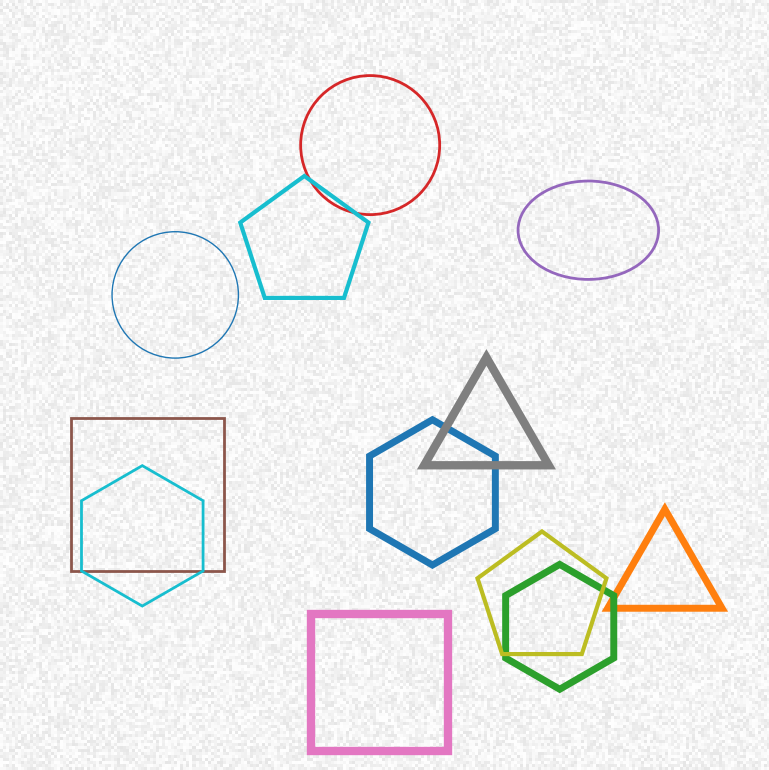[{"shape": "hexagon", "thickness": 2.5, "radius": 0.47, "center": [0.562, 0.361]}, {"shape": "circle", "thickness": 0.5, "radius": 0.41, "center": [0.228, 0.617]}, {"shape": "triangle", "thickness": 2.5, "radius": 0.43, "center": [0.863, 0.253]}, {"shape": "hexagon", "thickness": 2.5, "radius": 0.41, "center": [0.727, 0.186]}, {"shape": "circle", "thickness": 1, "radius": 0.45, "center": [0.481, 0.812]}, {"shape": "oval", "thickness": 1, "radius": 0.46, "center": [0.764, 0.701]}, {"shape": "square", "thickness": 1, "radius": 0.5, "center": [0.191, 0.358]}, {"shape": "square", "thickness": 3, "radius": 0.44, "center": [0.493, 0.114]}, {"shape": "triangle", "thickness": 3, "radius": 0.47, "center": [0.632, 0.442]}, {"shape": "pentagon", "thickness": 1.5, "radius": 0.44, "center": [0.704, 0.222]}, {"shape": "hexagon", "thickness": 1, "radius": 0.46, "center": [0.185, 0.304]}, {"shape": "pentagon", "thickness": 1.5, "radius": 0.44, "center": [0.395, 0.684]}]